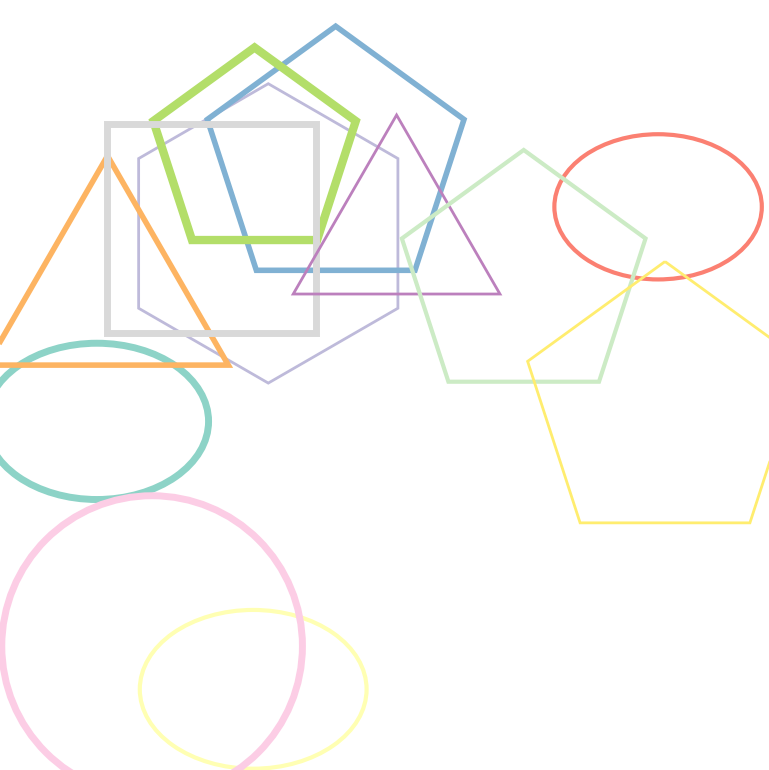[{"shape": "oval", "thickness": 2.5, "radius": 0.72, "center": [0.126, 0.453]}, {"shape": "oval", "thickness": 1.5, "radius": 0.74, "center": [0.329, 0.105]}, {"shape": "hexagon", "thickness": 1, "radius": 0.97, "center": [0.348, 0.697]}, {"shape": "oval", "thickness": 1.5, "radius": 0.67, "center": [0.855, 0.731]}, {"shape": "pentagon", "thickness": 2, "radius": 0.88, "center": [0.436, 0.791]}, {"shape": "triangle", "thickness": 2, "radius": 0.91, "center": [0.14, 0.616]}, {"shape": "pentagon", "thickness": 3, "radius": 0.69, "center": [0.331, 0.8]}, {"shape": "circle", "thickness": 2.5, "radius": 0.98, "center": [0.198, 0.161]}, {"shape": "square", "thickness": 2.5, "radius": 0.68, "center": [0.275, 0.703]}, {"shape": "triangle", "thickness": 1, "radius": 0.77, "center": [0.515, 0.696]}, {"shape": "pentagon", "thickness": 1.5, "radius": 0.83, "center": [0.68, 0.639]}, {"shape": "pentagon", "thickness": 1, "radius": 0.94, "center": [0.864, 0.473]}]